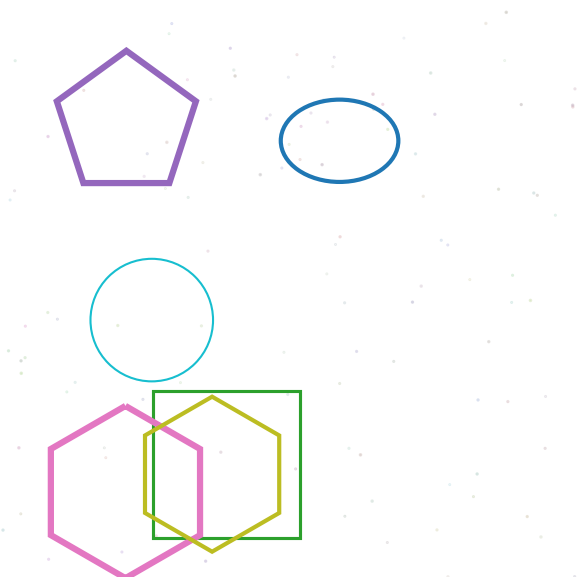[{"shape": "oval", "thickness": 2, "radius": 0.51, "center": [0.588, 0.755]}, {"shape": "square", "thickness": 1.5, "radius": 0.64, "center": [0.392, 0.194]}, {"shape": "pentagon", "thickness": 3, "radius": 0.63, "center": [0.219, 0.785]}, {"shape": "hexagon", "thickness": 3, "radius": 0.75, "center": [0.217, 0.147]}, {"shape": "hexagon", "thickness": 2, "radius": 0.67, "center": [0.367, 0.178]}, {"shape": "circle", "thickness": 1, "radius": 0.53, "center": [0.263, 0.445]}]